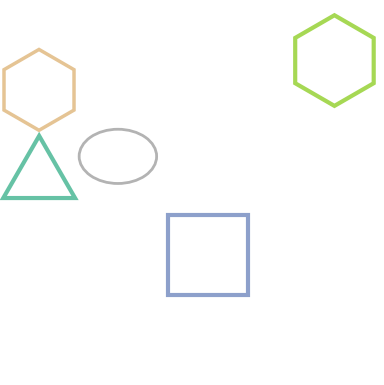[{"shape": "triangle", "thickness": 3, "radius": 0.54, "center": [0.102, 0.539]}, {"shape": "square", "thickness": 3, "radius": 0.52, "center": [0.54, 0.338]}, {"shape": "hexagon", "thickness": 3, "radius": 0.59, "center": [0.869, 0.843]}, {"shape": "hexagon", "thickness": 2.5, "radius": 0.52, "center": [0.101, 0.767]}, {"shape": "oval", "thickness": 2, "radius": 0.5, "center": [0.306, 0.594]}]